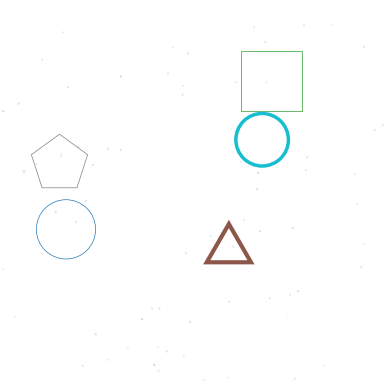[{"shape": "circle", "thickness": 0.5, "radius": 0.38, "center": [0.171, 0.404]}, {"shape": "square", "thickness": 0.5, "radius": 0.39, "center": [0.705, 0.789]}, {"shape": "triangle", "thickness": 3, "radius": 0.33, "center": [0.594, 0.352]}, {"shape": "pentagon", "thickness": 0.5, "radius": 0.38, "center": [0.155, 0.574]}, {"shape": "circle", "thickness": 2.5, "radius": 0.34, "center": [0.681, 0.637]}]